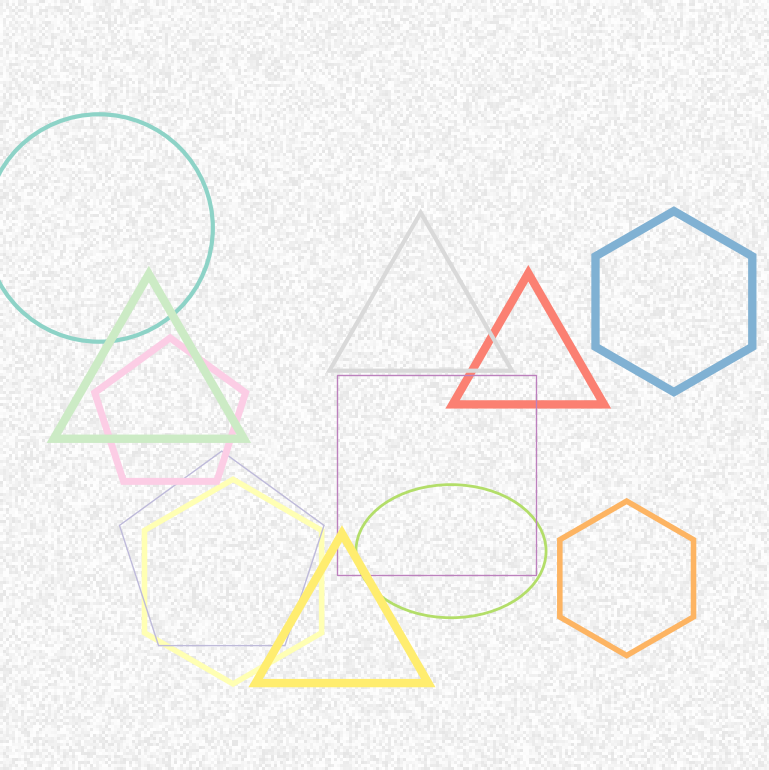[{"shape": "circle", "thickness": 1.5, "radius": 0.74, "center": [0.129, 0.704]}, {"shape": "hexagon", "thickness": 2, "radius": 0.66, "center": [0.303, 0.245]}, {"shape": "pentagon", "thickness": 0.5, "radius": 0.7, "center": [0.288, 0.275]}, {"shape": "triangle", "thickness": 3, "radius": 0.57, "center": [0.686, 0.532]}, {"shape": "hexagon", "thickness": 3, "radius": 0.59, "center": [0.875, 0.608]}, {"shape": "hexagon", "thickness": 2, "radius": 0.5, "center": [0.814, 0.249]}, {"shape": "oval", "thickness": 1, "radius": 0.62, "center": [0.586, 0.284]}, {"shape": "pentagon", "thickness": 2.5, "radius": 0.52, "center": [0.221, 0.458]}, {"shape": "triangle", "thickness": 1.5, "radius": 0.68, "center": [0.546, 0.587]}, {"shape": "square", "thickness": 0.5, "radius": 0.65, "center": [0.567, 0.383]}, {"shape": "triangle", "thickness": 3, "radius": 0.71, "center": [0.193, 0.501]}, {"shape": "triangle", "thickness": 3, "radius": 0.65, "center": [0.444, 0.178]}]